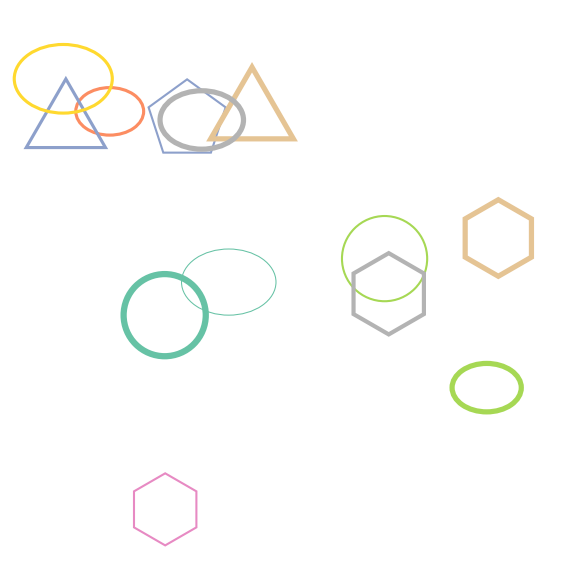[{"shape": "oval", "thickness": 0.5, "radius": 0.41, "center": [0.396, 0.511]}, {"shape": "circle", "thickness": 3, "radius": 0.36, "center": [0.285, 0.453]}, {"shape": "oval", "thickness": 1.5, "radius": 0.29, "center": [0.19, 0.806]}, {"shape": "triangle", "thickness": 1.5, "radius": 0.4, "center": [0.114, 0.783]}, {"shape": "pentagon", "thickness": 1, "radius": 0.35, "center": [0.324, 0.792]}, {"shape": "hexagon", "thickness": 1, "radius": 0.31, "center": [0.286, 0.117]}, {"shape": "oval", "thickness": 2.5, "radius": 0.3, "center": [0.843, 0.328]}, {"shape": "circle", "thickness": 1, "radius": 0.37, "center": [0.666, 0.551]}, {"shape": "oval", "thickness": 1.5, "radius": 0.42, "center": [0.11, 0.863]}, {"shape": "hexagon", "thickness": 2.5, "radius": 0.33, "center": [0.863, 0.587]}, {"shape": "triangle", "thickness": 2.5, "radius": 0.41, "center": [0.436, 0.8]}, {"shape": "oval", "thickness": 2.5, "radius": 0.36, "center": [0.349, 0.791]}, {"shape": "hexagon", "thickness": 2, "radius": 0.35, "center": [0.673, 0.49]}]